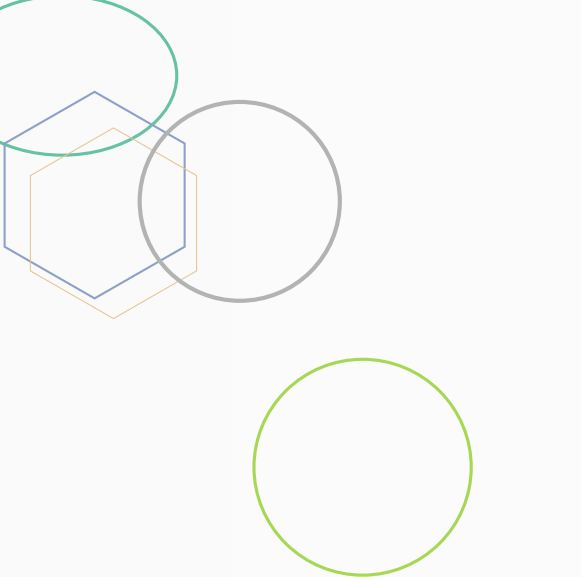[{"shape": "oval", "thickness": 1.5, "radius": 0.99, "center": [0.107, 0.868]}, {"shape": "hexagon", "thickness": 1, "radius": 0.89, "center": [0.163, 0.661]}, {"shape": "circle", "thickness": 1.5, "radius": 0.93, "center": [0.624, 0.19]}, {"shape": "hexagon", "thickness": 0.5, "radius": 0.83, "center": [0.195, 0.613]}, {"shape": "circle", "thickness": 2, "radius": 0.86, "center": [0.412, 0.65]}]